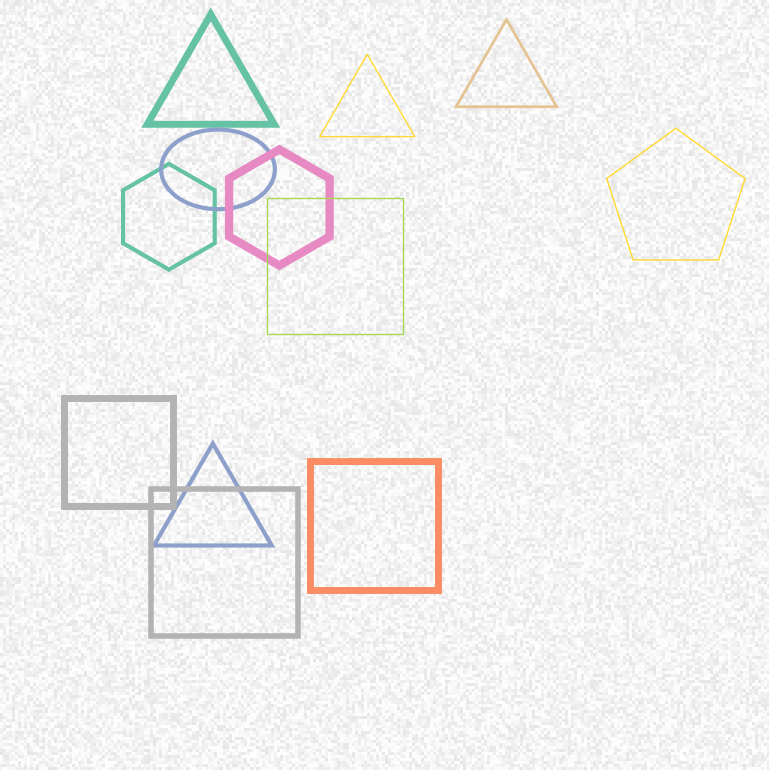[{"shape": "hexagon", "thickness": 1.5, "radius": 0.34, "center": [0.219, 0.719]}, {"shape": "triangle", "thickness": 2.5, "radius": 0.48, "center": [0.274, 0.886]}, {"shape": "square", "thickness": 2.5, "radius": 0.42, "center": [0.485, 0.318]}, {"shape": "oval", "thickness": 1.5, "radius": 0.37, "center": [0.283, 0.78]}, {"shape": "triangle", "thickness": 1.5, "radius": 0.44, "center": [0.276, 0.336]}, {"shape": "hexagon", "thickness": 3, "radius": 0.38, "center": [0.363, 0.731]}, {"shape": "square", "thickness": 0.5, "radius": 0.44, "center": [0.436, 0.655]}, {"shape": "triangle", "thickness": 0.5, "radius": 0.36, "center": [0.477, 0.858]}, {"shape": "pentagon", "thickness": 0.5, "radius": 0.47, "center": [0.878, 0.739]}, {"shape": "triangle", "thickness": 1, "radius": 0.38, "center": [0.658, 0.899]}, {"shape": "square", "thickness": 2.5, "radius": 0.35, "center": [0.154, 0.413]}, {"shape": "square", "thickness": 2, "radius": 0.48, "center": [0.291, 0.269]}]